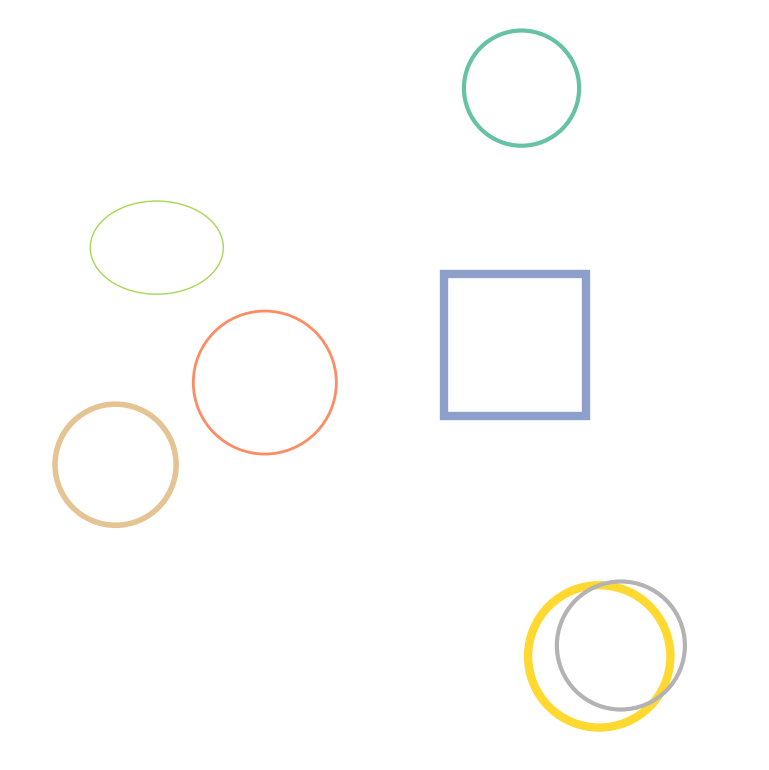[{"shape": "circle", "thickness": 1.5, "radius": 0.37, "center": [0.677, 0.886]}, {"shape": "circle", "thickness": 1, "radius": 0.46, "center": [0.344, 0.503]}, {"shape": "square", "thickness": 3, "radius": 0.46, "center": [0.669, 0.552]}, {"shape": "oval", "thickness": 0.5, "radius": 0.43, "center": [0.204, 0.678]}, {"shape": "circle", "thickness": 3, "radius": 0.46, "center": [0.778, 0.148]}, {"shape": "circle", "thickness": 2, "radius": 0.39, "center": [0.15, 0.396]}, {"shape": "circle", "thickness": 1.5, "radius": 0.42, "center": [0.806, 0.162]}]